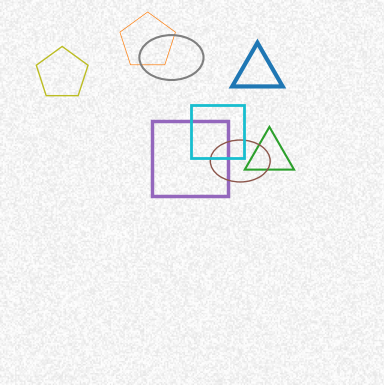[{"shape": "triangle", "thickness": 3, "radius": 0.38, "center": [0.669, 0.813]}, {"shape": "pentagon", "thickness": 0.5, "radius": 0.38, "center": [0.384, 0.893]}, {"shape": "triangle", "thickness": 1.5, "radius": 0.37, "center": [0.7, 0.596]}, {"shape": "square", "thickness": 2.5, "radius": 0.49, "center": [0.493, 0.588]}, {"shape": "oval", "thickness": 1, "radius": 0.39, "center": [0.624, 0.582]}, {"shape": "oval", "thickness": 1.5, "radius": 0.42, "center": [0.445, 0.851]}, {"shape": "pentagon", "thickness": 1, "radius": 0.35, "center": [0.161, 0.809]}, {"shape": "square", "thickness": 2, "radius": 0.34, "center": [0.564, 0.658]}]